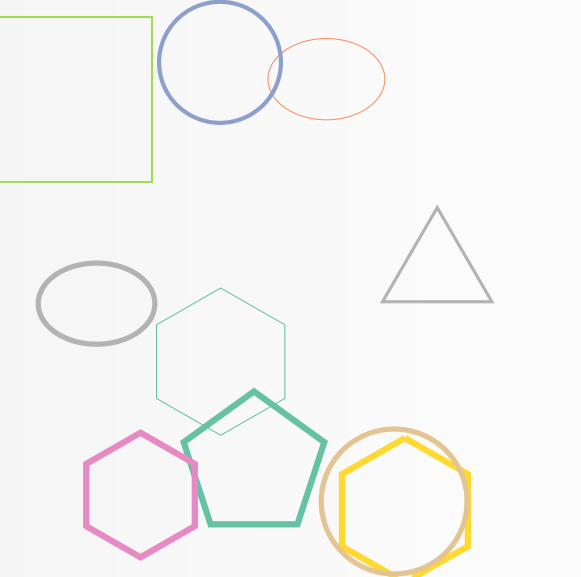[{"shape": "pentagon", "thickness": 3, "radius": 0.64, "center": [0.437, 0.194]}, {"shape": "hexagon", "thickness": 0.5, "radius": 0.64, "center": [0.38, 0.373]}, {"shape": "oval", "thickness": 0.5, "radius": 0.5, "center": [0.562, 0.862]}, {"shape": "circle", "thickness": 2, "radius": 0.52, "center": [0.378, 0.891]}, {"shape": "hexagon", "thickness": 3, "radius": 0.54, "center": [0.242, 0.142]}, {"shape": "square", "thickness": 1, "radius": 0.71, "center": [0.119, 0.827]}, {"shape": "hexagon", "thickness": 3, "radius": 0.63, "center": [0.697, 0.116]}, {"shape": "circle", "thickness": 2.5, "radius": 0.63, "center": [0.678, 0.131]}, {"shape": "oval", "thickness": 2.5, "radius": 0.5, "center": [0.166, 0.473]}, {"shape": "triangle", "thickness": 1.5, "radius": 0.54, "center": [0.752, 0.531]}]